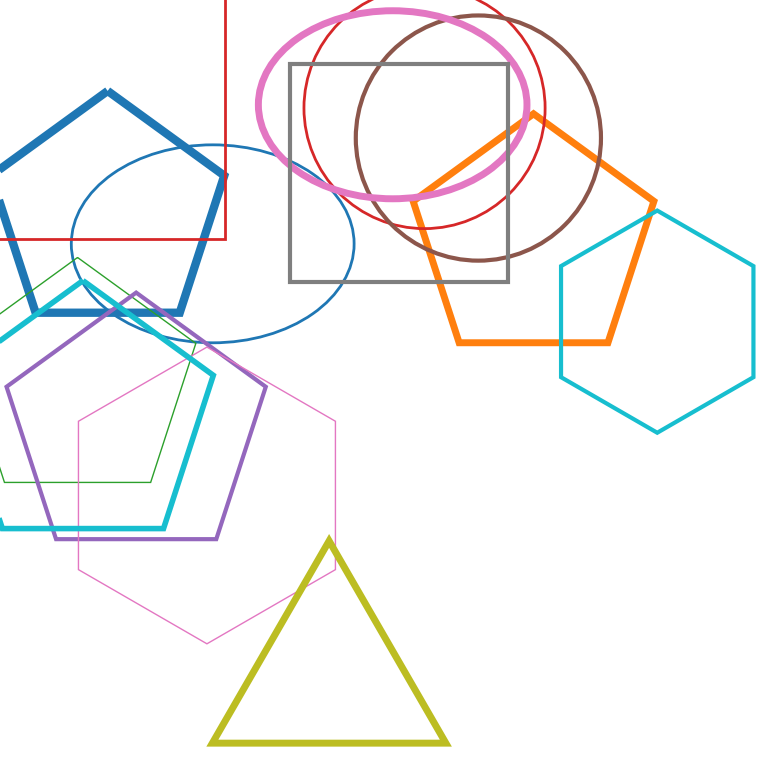[{"shape": "pentagon", "thickness": 3, "radius": 0.8, "center": [0.14, 0.723]}, {"shape": "oval", "thickness": 1, "radius": 0.92, "center": [0.276, 0.683]}, {"shape": "pentagon", "thickness": 2.5, "radius": 0.82, "center": [0.693, 0.688]}, {"shape": "pentagon", "thickness": 0.5, "radius": 0.81, "center": [0.101, 0.504]}, {"shape": "square", "thickness": 1, "radius": 0.95, "center": [0.102, 0.88]}, {"shape": "circle", "thickness": 1, "radius": 0.78, "center": [0.551, 0.86]}, {"shape": "pentagon", "thickness": 1.5, "radius": 0.89, "center": [0.177, 0.443]}, {"shape": "circle", "thickness": 1.5, "radius": 0.8, "center": [0.621, 0.821]}, {"shape": "hexagon", "thickness": 0.5, "radius": 0.96, "center": [0.269, 0.357]}, {"shape": "oval", "thickness": 2.5, "radius": 0.87, "center": [0.51, 0.864]}, {"shape": "square", "thickness": 1.5, "radius": 0.71, "center": [0.518, 0.775]}, {"shape": "triangle", "thickness": 2.5, "radius": 0.88, "center": [0.427, 0.122]}, {"shape": "hexagon", "thickness": 1.5, "radius": 0.72, "center": [0.854, 0.582]}, {"shape": "pentagon", "thickness": 2, "radius": 0.89, "center": [0.108, 0.458]}]